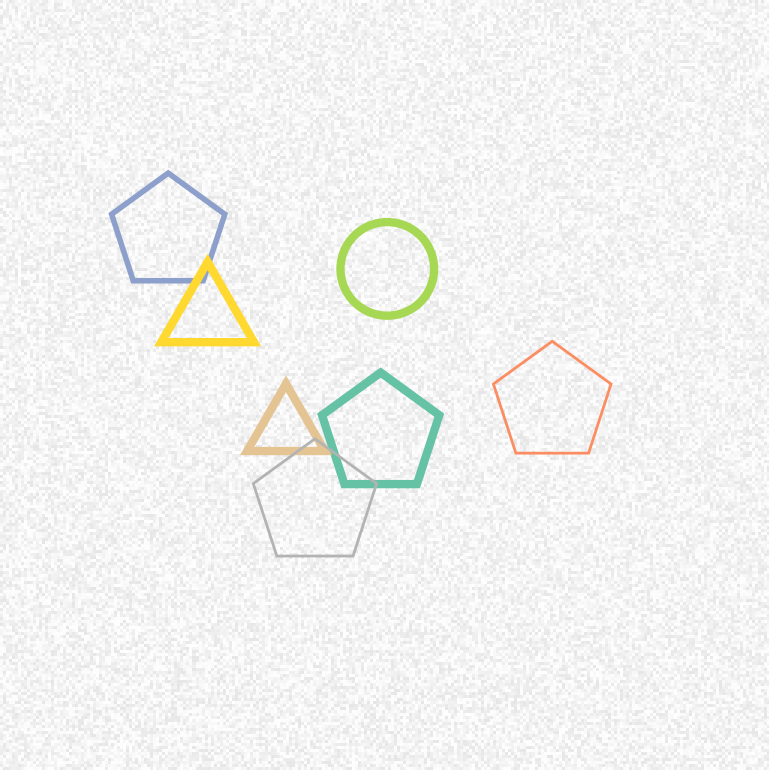[{"shape": "pentagon", "thickness": 3, "radius": 0.4, "center": [0.494, 0.436]}, {"shape": "pentagon", "thickness": 1, "radius": 0.4, "center": [0.717, 0.476]}, {"shape": "pentagon", "thickness": 2, "radius": 0.39, "center": [0.218, 0.698]}, {"shape": "circle", "thickness": 3, "radius": 0.3, "center": [0.503, 0.651]}, {"shape": "triangle", "thickness": 3, "radius": 0.35, "center": [0.27, 0.59]}, {"shape": "triangle", "thickness": 3, "radius": 0.29, "center": [0.371, 0.443]}, {"shape": "pentagon", "thickness": 1, "radius": 0.42, "center": [0.409, 0.346]}]